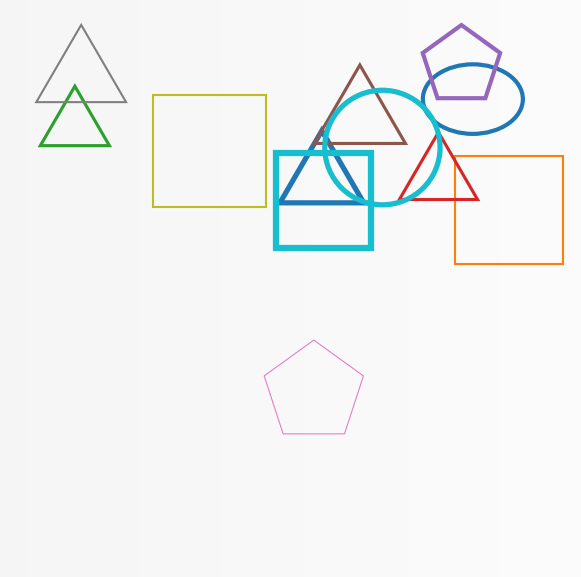[{"shape": "oval", "thickness": 2, "radius": 0.43, "center": [0.814, 0.828]}, {"shape": "triangle", "thickness": 2.5, "radius": 0.42, "center": [0.554, 0.69]}, {"shape": "square", "thickness": 1, "radius": 0.46, "center": [0.875, 0.635]}, {"shape": "triangle", "thickness": 1.5, "radius": 0.34, "center": [0.129, 0.781]}, {"shape": "triangle", "thickness": 1.5, "radius": 0.39, "center": [0.754, 0.692]}, {"shape": "pentagon", "thickness": 2, "radius": 0.35, "center": [0.794, 0.886]}, {"shape": "triangle", "thickness": 1.5, "radius": 0.45, "center": [0.619, 0.796]}, {"shape": "pentagon", "thickness": 0.5, "radius": 0.45, "center": [0.54, 0.32]}, {"shape": "triangle", "thickness": 1, "radius": 0.45, "center": [0.14, 0.867]}, {"shape": "square", "thickness": 1, "radius": 0.48, "center": [0.36, 0.737]}, {"shape": "circle", "thickness": 2.5, "radius": 0.5, "center": [0.658, 0.744]}, {"shape": "square", "thickness": 3, "radius": 0.41, "center": [0.557, 0.652]}]